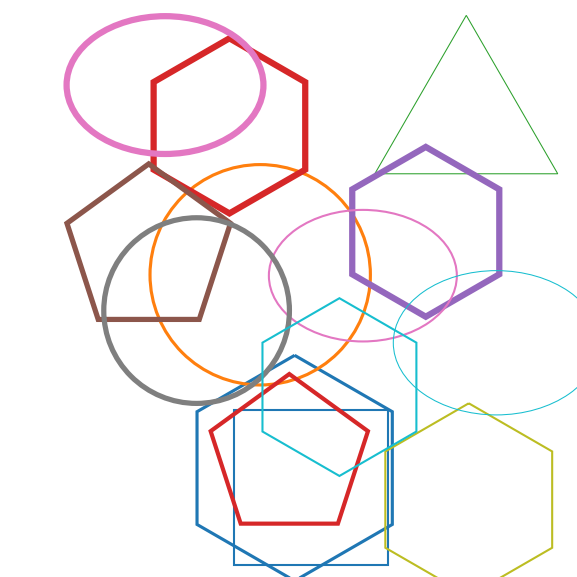[{"shape": "hexagon", "thickness": 1.5, "radius": 0.98, "center": [0.51, 0.189]}, {"shape": "square", "thickness": 1, "radius": 0.67, "center": [0.538, 0.155]}, {"shape": "circle", "thickness": 1.5, "radius": 0.95, "center": [0.451, 0.523]}, {"shape": "triangle", "thickness": 0.5, "radius": 0.91, "center": [0.807, 0.79]}, {"shape": "pentagon", "thickness": 2, "radius": 0.72, "center": [0.501, 0.208]}, {"shape": "hexagon", "thickness": 3, "radius": 0.76, "center": [0.397, 0.781]}, {"shape": "hexagon", "thickness": 3, "radius": 0.74, "center": [0.737, 0.598]}, {"shape": "pentagon", "thickness": 2.5, "radius": 0.74, "center": [0.258, 0.566]}, {"shape": "oval", "thickness": 1, "radius": 0.81, "center": [0.628, 0.522]}, {"shape": "oval", "thickness": 3, "radius": 0.85, "center": [0.286, 0.852]}, {"shape": "circle", "thickness": 2.5, "radius": 0.8, "center": [0.34, 0.461]}, {"shape": "hexagon", "thickness": 1, "radius": 0.83, "center": [0.812, 0.134]}, {"shape": "hexagon", "thickness": 1, "radius": 0.77, "center": [0.588, 0.329]}, {"shape": "oval", "thickness": 0.5, "radius": 0.89, "center": [0.859, 0.406]}]